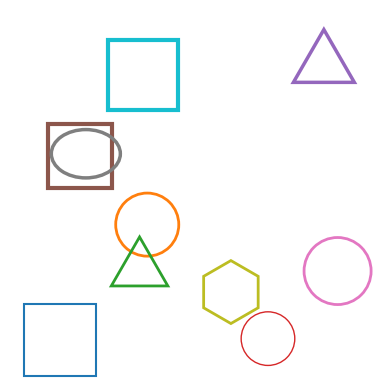[{"shape": "square", "thickness": 1.5, "radius": 0.47, "center": [0.155, 0.116]}, {"shape": "circle", "thickness": 2, "radius": 0.41, "center": [0.382, 0.417]}, {"shape": "triangle", "thickness": 2, "radius": 0.42, "center": [0.363, 0.3]}, {"shape": "circle", "thickness": 1, "radius": 0.35, "center": [0.696, 0.12]}, {"shape": "triangle", "thickness": 2.5, "radius": 0.46, "center": [0.841, 0.832]}, {"shape": "square", "thickness": 3, "radius": 0.42, "center": [0.207, 0.596]}, {"shape": "circle", "thickness": 2, "radius": 0.44, "center": [0.877, 0.296]}, {"shape": "oval", "thickness": 2.5, "radius": 0.45, "center": [0.223, 0.601]}, {"shape": "hexagon", "thickness": 2, "radius": 0.41, "center": [0.6, 0.241]}, {"shape": "square", "thickness": 3, "radius": 0.45, "center": [0.372, 0.805]}]